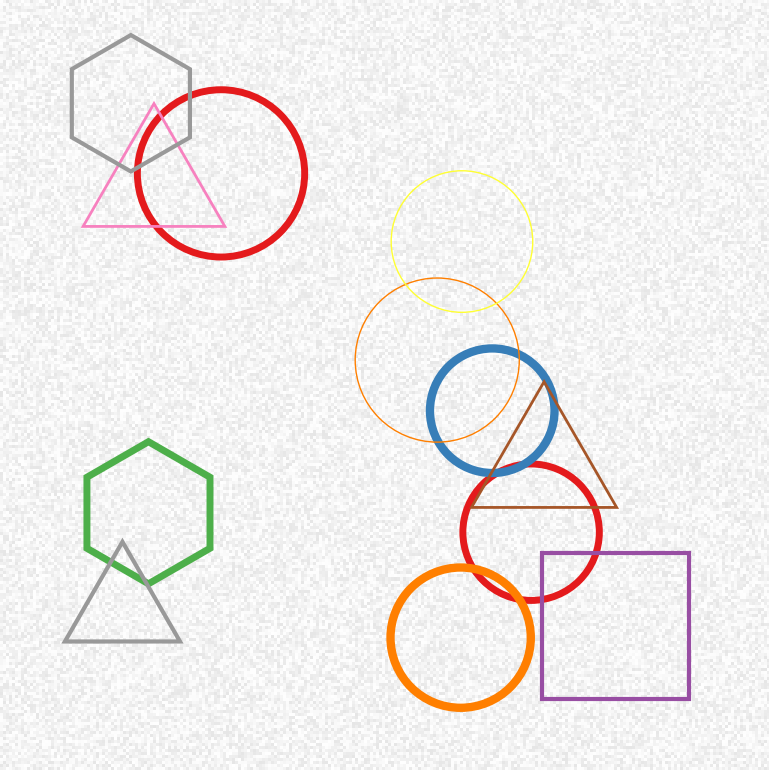[{"shape": "circle", "thickness": 2.5, "radius": 0.54, "center": [0.287, 0.775]}, {"shape": "circle", "thickness": 2.5, "radius": 0.44, "center": [0.69, 0.309]}, {"shape": "circle", "thickness": 3, "radius": 0.4, "center": [0.639, 0.467]}, {"shape": "hexagon", "thickness": 2.5, "radius": 0.46, "center": [0.193, 0.334]}, {"shape": "square", "thickness": 1.5, "radius": 0.48, "center": [0.8, 0.187]}, {"shape": "circle", "thickness": 0.5, "radius": 0.53, "center": [0.568, 0.532]}, {"shape": "circle", "thickness": 3, "radius": 0.46, "center": [0.598, 0.172]}, {"shape": "circle", "thickness": 0.5, "radius": 0.46, "center": [0.6, 0.686]}, {"shape": "triangle", "thickness": 1, "radius": 0.54, "center": [0.707, 0.395]}, {"shape": "triangle", "thickness": 1, "radius": 0.53, "center": [0.2, 0.759]}, {"shape": "triangle", "thickness": 1.5, "radius": 0.43, "center": [0.159, 0.21]}, {"shape": "hexagon", "thickness": 1.5, "radius": 0.44, "center": [0.17, 0.866]}]